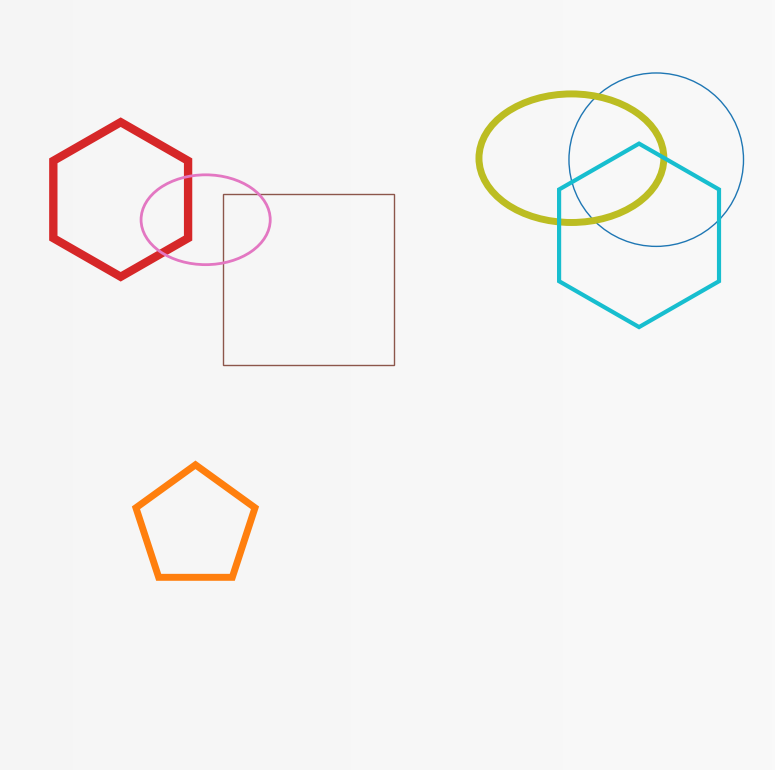[{"shape": "circle", "thickness": 0.5, "radius": 0.56, "center": [0.847, 0.793]}, {"shape": "pentagon", "thickness": 2.5, "radius": 0.4, "center": [0.252, 0.316]}, {"shape": "hexagon", "thickness": 3, "radius": 0.5, "center": [0.156, 0.741]}, {"shape": "square", "thickness": 0.5, "radius": 0.55, "center": [0.398, 0.637]}, {"shape": "oval", "thickness": 1, "radius": 0.42, "center": [0.265, 0.715]}, {"shape": "oval", "thickness": 2.5, "radius": 0.6, "center": [0.737, 0.795]}, {"shape": "hexagon", "thickness": 1.5, "radius": 0.6, "center": [0.825, 0.694]}]